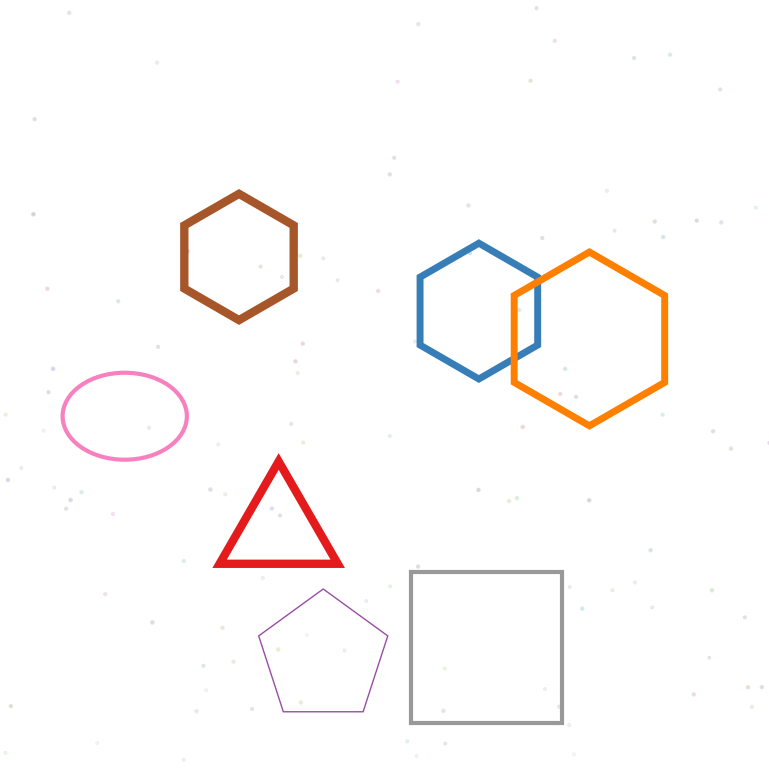[{"shape": "triangle", "thickness": 3, "radius": 0.44, "center": [0.362, 0.312]}, {"shape": "hexagon", "thickness": 2.5, "radius": 0.44, "center": [0.622, 0.596]}, {"shape": "pentagon", "thickness": 0.5, "radius": 0.44, "center": [0.42, 0.147]}, {"shape": "hexagon", "thickness": 2.5, "radius": 0.56, "center": [0.765, 0.56]}, {"shape": "hexagon", "thickness": 3, "radius": 0.41, "center": [0.31, 0.666]}, {"shape": "oval", "thickness": 1.5, "radius": 0.4, "center": [0.162, 0.459]}, {"shape": "square", "thickness": 1.5, "radius": 0.49, "center": [0.632, 0.159]}]